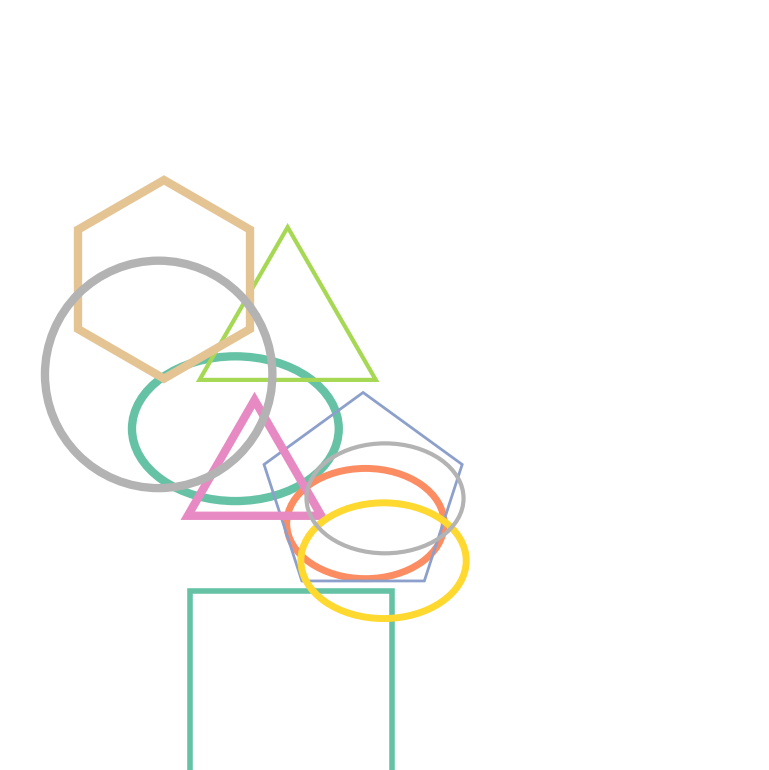[{"shape": "oval", "thickness": 3, "radius": 0.67, "center": [0.306, 0.443]}, {"shape": "square", "thickness": 2, "radius": 0.66, "center": [0.378, 0.102]}, {"shape": "oval", "thickness": 2.5, "radius": 0.51, "center": [0.475, 0.32]}, {"shape": "pentagon", "thickness": 1, "radius": 0.68, "center": [0.472, 0.355]}, {"shape": "triangle", "thickness": 3, "radius": 0.5, "center": [0.331, 0.38]}, {"shape": "triangle", "thickness": 1.5, "radius": 0.66, "center": [0.374, 0.573]}, {"shape": "oval", "thickness": 2.5, "radius": 0.54, "center": [0.498, 0.272]}, {"shape": "hexagon", "thickness": 3, "radius": 0.64, "center": [0.213, 0.637]}, {"shape": "circle", "thickness": 3, "radius": 0.74, "center": [0.206, 0.514]}, {"shape": "oval", "thickness": 1.5, "radius": 0.51, "center": [0.5, 0.353]}]